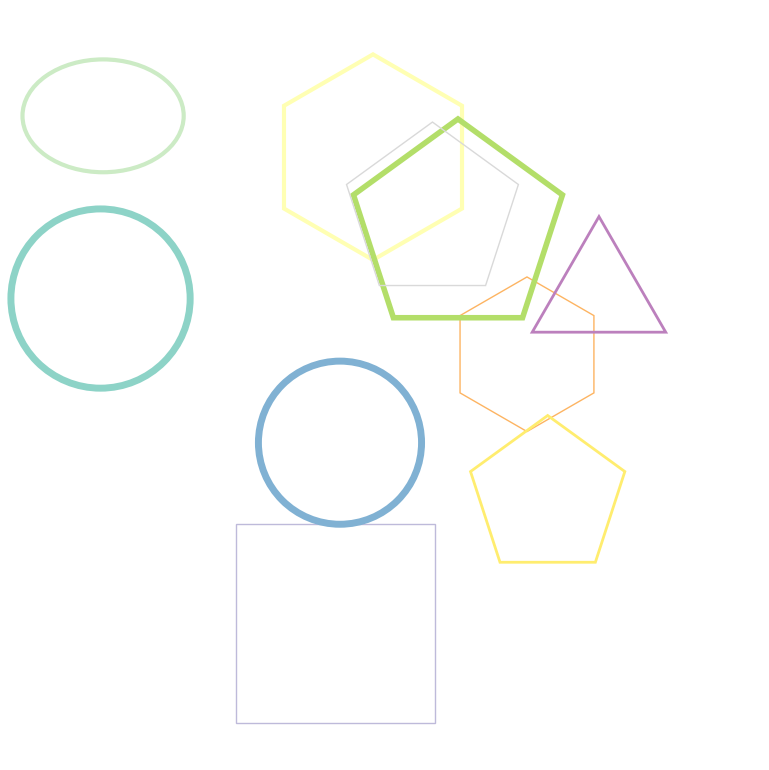[{"shape": "circle", "thickness": 2.5, "radius": 0.58, "center": [0.131, 0.612]}, {"shape": "hexagon", "thickness": 1.5, "radius": 0.67, "center": [0.484, 0.796]}, {"shape": "square", "thickness": 0.5, "radius": 0.64, "center": [0.436, 0.19]}, {"shape": "circle", "thickness": 2.5, "radius": 0.53, "center": [0.442, 0.425]}, {"shape": "hexagon", "thickness": 0.5, "radius": 0.5, "center": [0.684, 0.54]}, {"shape": "pentagon", "thickness": 2, "radius": 0.71, "center": [0.595, 0.703]}, {"shape": "pentagon", "thickness": 0.5, "radius": 0.59, "center": [0.562, 0.724]}, {"shape": "triangle", "thickness": 1, "radius": 0.5, "center": [0.778, 0.619]}, {"shape": "oval", "thickness": 1.5, "radius": 0.52, "center": [0.134, 0.85]}, {"shape": "pentagon", "thickness": 1, "radius": 0.53, "center": [0.711, 0.355]}]